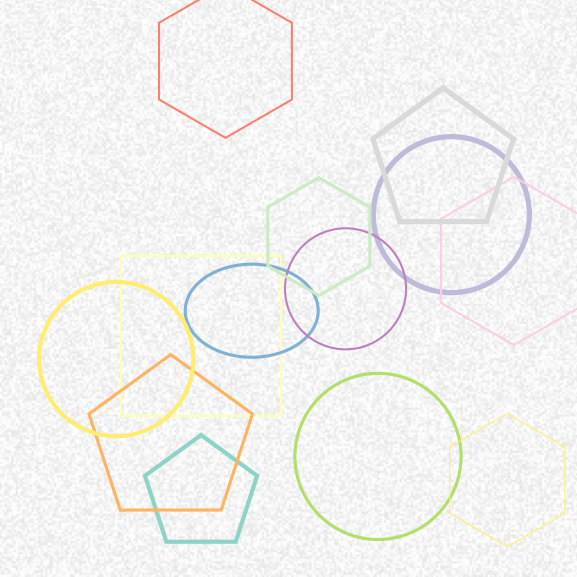[{"shape": "pentagon", "thickness": 2, "radius": 0.51, "center": [0.348, 0.144]}, {"shape": "square", "thickness": 1, "radius": 0.69, "center": [0.349, 0.418]}, {"shape": "circle", "thickness": 2.5, "radius": 0.68, "center": [0.782, 0.627]}, {"shape": "hexagon", "thickness": 1, "radius": 0.66, "center": [0.39, 0.893]}, {"shape": "oval", "thickness": 1.5, "radius": 0.58, "center": [0.436, 0.461]}, {"shape": "pentagon", "thickness": 1.5, "radius": 0.74, "center": [0.296, 0.236]}, {"shape": "circle", "thickness": 1.5, "radius": 0.72, "center": [0.655, 0.209]}, {"shape": "hexagon", "thickness": 1, "radius": 0.73, "center": [0.89, 0.547]}, {"shape": "pentagon", "thickness": 2.5, "radius": 0.64, "center": [0.767, 0.719]}, {"shape": "circle", "thickness": 1, "radius": 0.52, "center": [0.598, 0.499]}, {"shape": "hexagon", "thickness": 1.5, "radius": 0.51, "center": [0.552, 0.589]}, {"shape": "hexagon", "thickness": 0.5, "radius": 0.58, "center": [0.879, 0.168]}, {"shape": "circle", "thickness": 2, "radius": 0.67, "center": [0.201, 0.377]}]